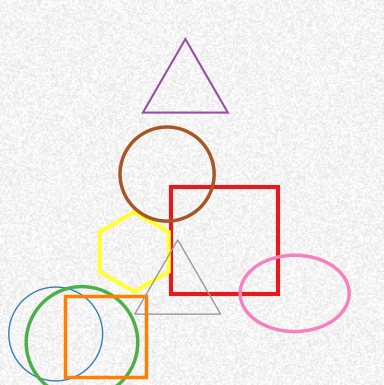[{"shape": "square", "thickness": 3, "radius": 0.69, "center": [0.584, 0.376]}, {"shape": "circle", "thickness": 1, "radius": 0.61, "center": [0.145, 0.133]}, {"shape": "circle", "thickness": 2.5, "radius": 0.72, "center": [0.213, 0.111]}, {"shape": "triangle", "thickness": 1.5, "radius": 0.64, "center": [0.481, 0.771]}, {"shape": "square", "thickness": 2.5, "radius": 0.53, "center": [0.273, 0.126]}, {"shape": "hexagon", "thickness": 3, "radius": 0.52, "center": [0.349, 0.346]}, {"shape": "circle", "thickness": 2.5, "radius": 0.61, "center": [0.434, 0.548]}, {"shape": "oval", "thickness": 2.5, "radius": 0.71, "center": [0.765, 0.238]}, {"shape": "triangle", "thickness": 1, "radius": 0.64, "center": [0.462, 0.248]}]